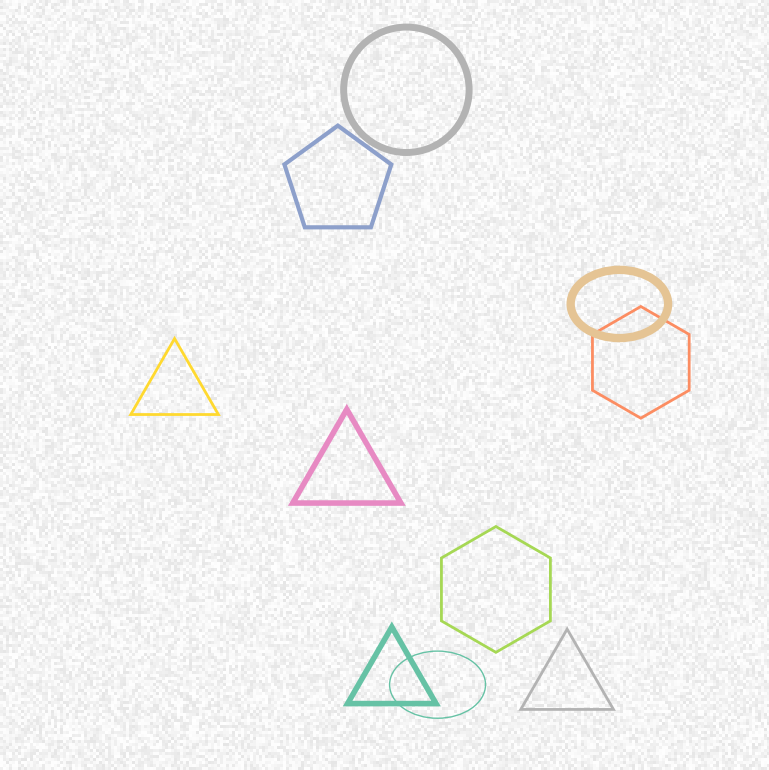[{"shape": "triangle", "thickness": 2, "radius": 0.33, "center": [0.509, 0.119]}, {"shape": "oval", "thickness": 0.5, "radius": 0.31, "center": [0.568, 0.111]}, {"shape": "hexagon", "thickness": 1, "radius": 0.36, "center": [0.832, 0.529]}, {"shape": "pentagon", "thickness": 1.5, "radius": 0.37, "center": [0.439, 0.764]}, {"shape": "triangle", "thickness": 2, "radius": 0.41, "center": [0.45, 0.387]}, {"shape": "hexagon", "thickness": 1, "radius": 0.41, "center": [0.644, 0.235]}, {"shape": "triangle", "thickness": 1, "radius": 0.33, "center": [0.227, 0.495]}, {"shape": "oval", "thickness": 3, "radius": 0.32, "center": [0.804, 0.605]}, {"shape": "triangle", "thickness": 1, "radius": 0.35, "center": [0.737, 0.113]}, {"shape": "circle", "thickness": 2.5, "radius": 0.41, "center": [0.528, 0.883]}]